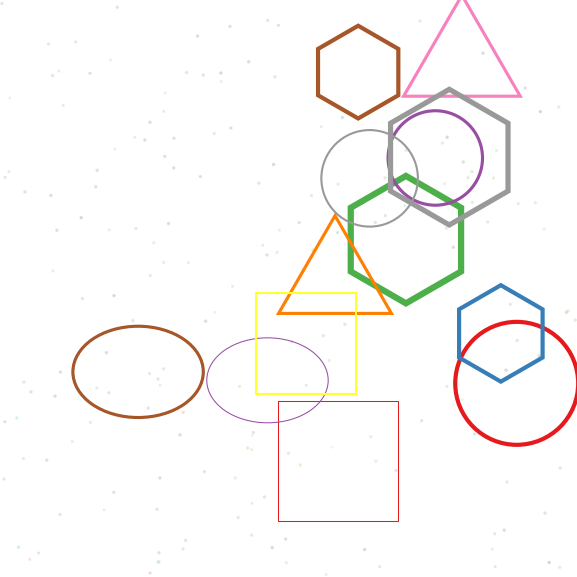[{"shape": "circle", "thickness": 2, "radius": 0.53, "center": [0.895, 0.335]}, {"shape": "square", "thickness": 0.5, "radius": 0.52, "center": [0.585, 0.201]}, {"shape": "hexagon", "thickness": 2, "radius": 0.42, "center": [0.867, 0.422]}, {"shape": "hexagon", "thickness": 3, "radius": 0.55, "center": [0.703, 0.584]}, {"shape": "circle", "thickness": 1.5, "radius": 0.41, "center": [0.754, 0.726]}, {"shape": "oval", "thickness": 0.5, "radius": 0.53, "center": [0.463, 0.341]}, {"shape": "triangle", "thickness": 1.5, "radius": 0.56, "center": [0.58, 0.513]}, {"shape": "square", "thickness": 1, "radius": 0.43, "center": [0.53, 0.404]}, {"shape": "oval", "thickness": 1.5, "radius": 0.56, "center": [0.239, 0.355]}, {"shape": "hexagon", "thickness": 2, "radius": 0.4, "center": [0.62, 0.874]}, {"shape": "triangle", "thickness": 1.5, "radius": 0.58, "center": [0.8, 0.891]}, {"shape": "hexagon", "thickness": 2.5, "radius": 0.59, "center": [0.778, 0.727]}, {"shape": "circle", "thickness": 1, "radius": 0.42, "center": [0.64, 0.69]}]